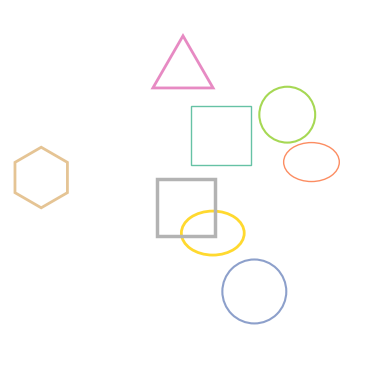[{"shape": "square", "thickness": 1, "radius": 0.39, "center": [0.575, 0.648]}, {"shape": "oval", "thickness": 1, "radius": 0.36, "center": [0.809, 0.579]}, {"shape": "circle", "thickness": 1.5, "radius": 0.42, "center": [0.661, 0.243]}, {"shape": "triangle", "thickness": 2, "radius": 0.45, "center": [0.475, 0.817]}, {"shape": "circle", "thickness": 1.5, "radius": 0.36, "center": [0.746, 0.702]}, {"shape": "oval", "thickness": 2, "radius": 0.41, "center": [0.553, 0.395]}, {"shape": "hexagon", "thickness": 2, "radius": 0.39, "center": [0.107, 0.539]}, {"shape": "square", "thickness": 2.5, "radius": 0.37, "center": [0.484, 0.461]}]